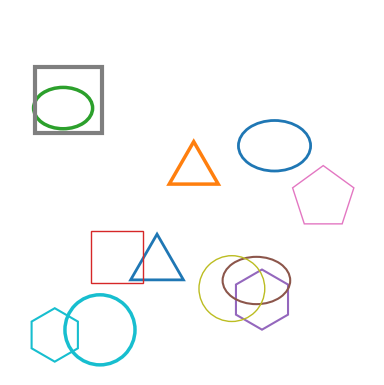[{"shape": "oval", "thickness": 2, "radius": 0.47, "center": [0.713, 0.621]}, {"shape": "triangle", "thickness": 2, "radius": 0.4, "center": [0.408, 0.313]}, {"shape": "triangle", "thickness": 2.5, "radius": 0.37, "center": [0.503, 0.559]}, {"shape": "oval", "thickness": 2.5, "radius": 0.38, "center": [0.164, 0.719]}, {"shape": "square", "thickness": 1, "radius": 0.34, "center": [0.304, 0.331]}, {"shape": "hexagon", "thickness": 1.5, "radius": 0.39, "center": [0.68, 0.222]}, {"shape": "oval", "thickness": 1.5, "radius": 0.44, "center": [0.666, 0.271]}, {"shape": "pentagon", "thickness": 1, "radius": 0.42, "center": [0.84, 0.486]}, {"shape": "square", "thickness": 3, "radius": 0.43, "center": [0.178, 0.741]}, {"shape": "circle", "thickness": 1, "radius": 0.43, "center": [0.602, 0.25]}, {"shape": "hexagon", "thickness": 1.5, "radius": 0.35, "center": [0.142, 0.13]}, {"shape": "circle", "thickness": 2.5, "radius": 0.45, "center": [0.26, 0.143]}]